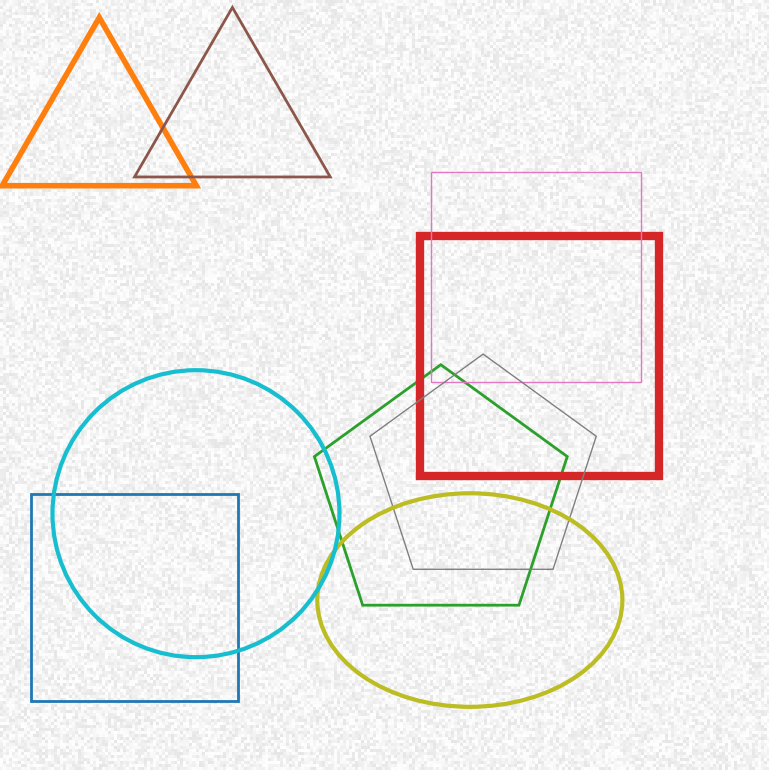[{"shape": "square", "thickness": 1, "radius": 0.67, "center": [0.174, 0.224]}, {"shape": "triangle", "thickness": 2, "radius": 0.73, "center": [0.129, 0.832]}, {"shape": "pentagon", "thickness": 1, "radius": 0.86, "center": [0.572, 0.354]}, {"shape": "square", "thickness": 3, "radius": 0.78, "center": [0.701, 0.538]}, {"shape": "triangle", "thickness": 1, "radius": 0.73, "center": [0.302, 0.844]}, {"shape": "square", "thickness": 0.5, "radius": 0.68, "center": [0.697, 0.641]}, {"shape": "pentagon", "thickness": 0.5, "radius": 0.77, "center": [0.627, 0.386]}, {"shape": "oval", "thickness": 1.5, "radius": 0.99, "center": [0.61, 0.221]}, {"shape": "circle", "thickness": 1.5, "radius": 0.93, "center": [0.255, 0.333]}]